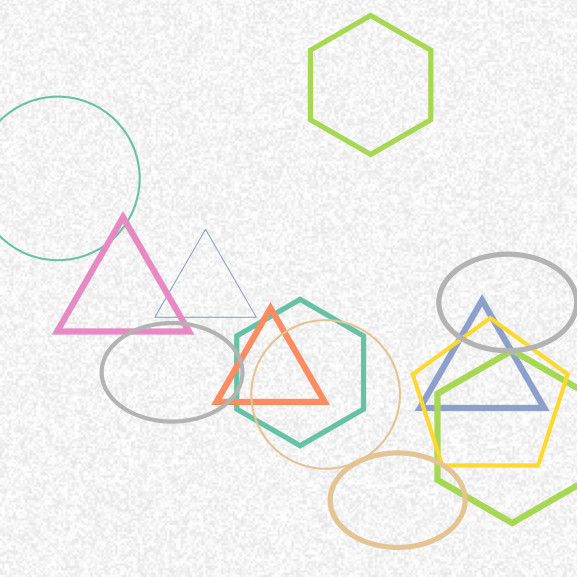[{"shape": "hexagon", "thickness": 2.5, "radius": 0.63, "center": [0.52, 0.354]}, {"shape": "circle", "thickness": 1, "radius": 0.71, "center": [0.1, 0.69]}, {"shape": "triangle", "thickness": 3, "radius": 0.54, "center": [0.468, 0.357]}, {"shape": "triangle", "thickness": 0.5, "radius": 0.51, "center": [0.356, 0.5]}, {"shape": "triangle", "thickness": 3, "radius": 0.62, "center": [0.835, 0.355]}, {"shape": "triangle", "thickness": 3, "radius": 0.66, "center": [0.213, 0.491]}, {"shape": "hexagon", "thickness": 3, "radius": 0.75, "center": [0.887, 0.243]}, {"shape": "hexagon", "thickness": 2.5, "radius": 0.6, "center": [0.642, 0.852]}, {"shape": "pentagon", "thickness": 2, "radius": 0.71, "center": [0.849, 0.307]}, {"shape": "circle", "thickness": 1, "radius": 0.64, "center": [0.564, 0.316]}, {"shape": "oval", "thickness": 2.5, "radius": 0.58, "center": [0.689, 0.133]}, {"shape": "oval", "thickness": 2, "radius": 0.61, "center": [0.298, 0.354]}, {"shape": "oval", "thickness": 2.5, "radius": 0.6, "center": [0.879, 0.475]}]